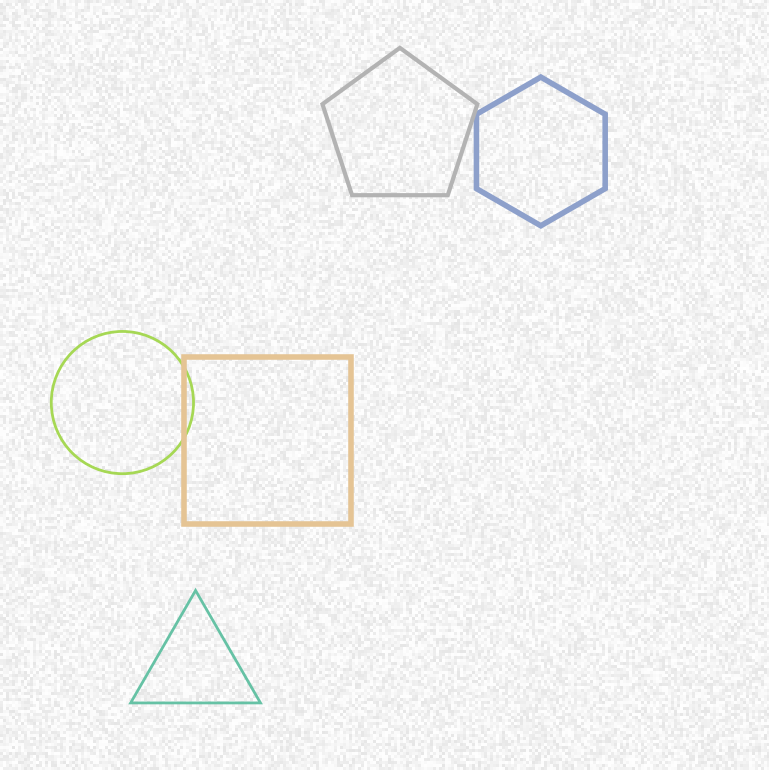[{"shape": "triangle", "thickness": 1, "radius": 0.49, "center": [0.254, 0.136]}, {"shape": "hexagon", "thickness": 2, "radius": 0.48, "center": [0.702, 0.803]}, {"shape": "circle", "thickness": 1, "radius": 0.46, "center": [0.159, 0.477]}, {"shape": "square", "thickness": 2, "radius": 0.54, "center": [0.347, 0.428]}, {"shape": "pentagon", "thickness": 1.5, "radius": 0.53, "center": [0.519, 0.832]}]